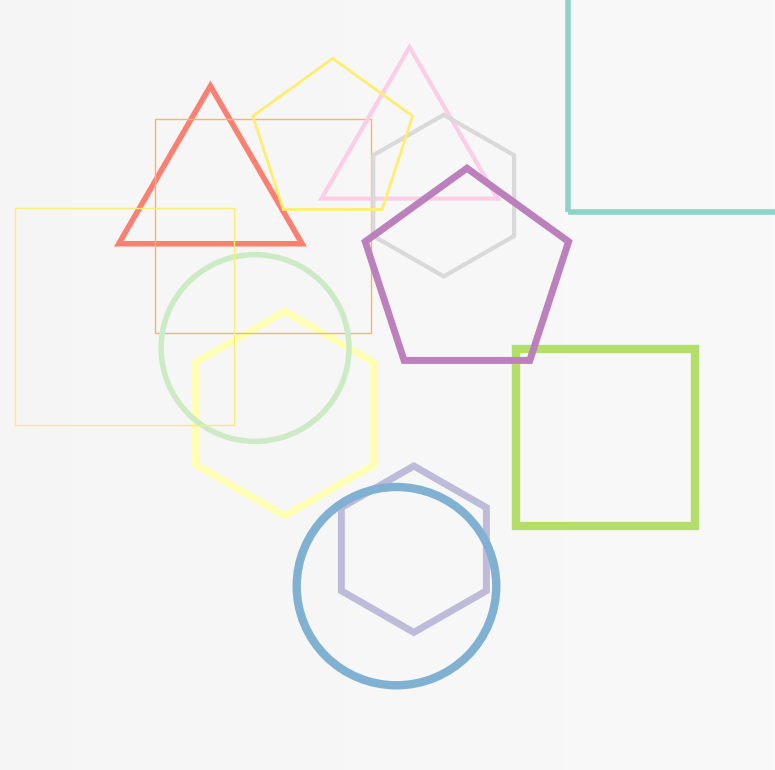[{"shape": "square", "thickness": 2, "radius": 0.71, "center": [0.875, 0.865]}, {"shape": "hexagon", "thickness": 2.5, "radius": 0.66, "center": [0.367, 0.463]}, {"shape": "hexagon", "thickness": 2.5, "radius": 0.54, "center": [0.534, 0.287]}, {"shape": "triangle", "thickness": 2, "radius": 0.68, "center": [0.271, 0.752]}, {"shape": "circle", "thickness": 3, "radius": 0.64, "center": [0.512, 0.239]}, {"shape": "square", "thickness": 0.5, "radius": 0.7, "center": [0.339, 0.706]}, {"shape": "square", "thickness": 3, "radius": 0.58, "center": [0.781, 0.432]}, {"shape": "triangle", "thickness": 1.5, "radius": 0.66, "center": [0.528, 0.808]}, {"shape": "hexagon", "thickness": 1.5, "radius": 0.52, "center": [0.573, 0.746]}, {"shape": "pentagon", "thickness": 2.5, "radius": 0.69, "center": [0.602, 0.644]}, {"shape": "circle", "thickness": 2, "radius": 0.61, "center": [0.329, 0.548]}, {"shape": "square", "thickness": 0.5, "radius": 0.71, "center": [0.161, 0.589]}, {"shape": "pentagon", "thickness": 1, "radius": 0.54, "center": [0.429, 0.816]}]